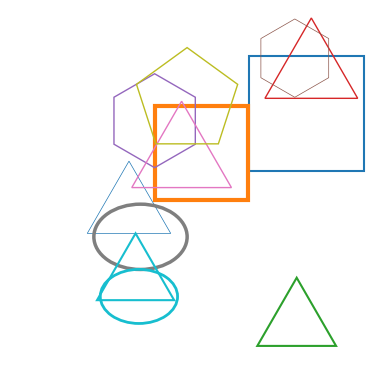[{"shape": "square", "thickness": 1.5, "radius": 0.75, "center": [0.797, 0.704]}, {"shape": "triangle", "thickness": 0.5, "radius": 0.63, "center": [0.335, 0.456]}, {"shape": "square", "thickness": 3, "radius": 0.61, "center": [0.523, 0.602]}, {"shape": "triangle", "thickness": 1.5, "radius": 0.59, "center": [0.771, 0.161]}, {"shape": "triangle", "thickness": 1, "radius": 0.7, "center": [0.809, 0.814]}, {"shape": "hexagon", "thickness": 1, "radius": 0.61, "center": [0.402, 0.686]}, {"shape": "hexagon", "thickness": 0.5, "radius": 0.51, "center": [0.766, 0.849]}, {"shape": "triangle", "thickness": 1, "radius": 0.75, "center": [0.472, 0.588]}, {"shape": "oval", "thickness": 2.5, "radius": 0.61, "center": [0.365, 0.385]}, {"shape": "pentagon", "thickness": 1, "radius": 0.69, "center": [0.486, 0.738]}, {"shape": "oval", "thickness": 2, "radius": 0.5, "center": [0.361, 0.23]}, {"shape": "triangle", "thickness": 1.5, "radius": 0.58, "center": [0.352, 0.278]}]